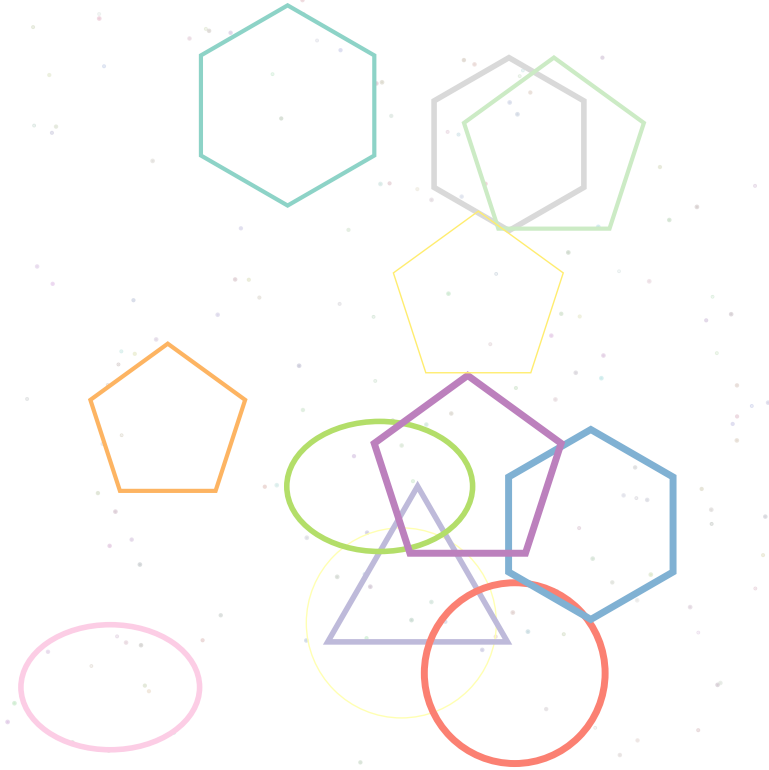[{"shape": "hexagon", "thickness": 1.5, "radius": 0.65, "center": [0.374, 0.863]}, {"shape": "circle", "thickness": 0.5, "radius": 0.62, "center": [0.521, 0.191]}, {"shape": "triangle", "thickness": 2, "radius": 0.67, "center": [0.542, 0.234]}, {"shape": "circle", "thickness": 2.5, "radius": 0.59, "center": [0.668, 0.126]}, {"shape": "hexagon", "thickness": 2.5, "radius": 0.62, "center": [0.767, 0.319]}, {"shape": "pentagon", "thickness": 1.5, "radius": 0.53, "center": [0.218, 0.448]}, {"shape": "oval", "thickness": 2, "radius": 0.6, "center": [0.493, 0.368]}, {"shape": "oval", "thickness": 2, "radius": 0.58, "center": [0.143, 0.107]}, {"shape": "hexagon", "thickness": 2, "radius": 0.56, "center": [0.661, 0.813]}, {"shape": "pentagon", "thickness": 2.5, "radius": 0.64, "center": [0.607, 0.385]}, {"shape": "pentagon", "thickness": 1.5, "radius": 0.61, "center": [0.719, 0.802]}, {"shape": "pentagon", "thickness": 0.5, "radius": 0.58, "center": [0.621, 0.61]}]